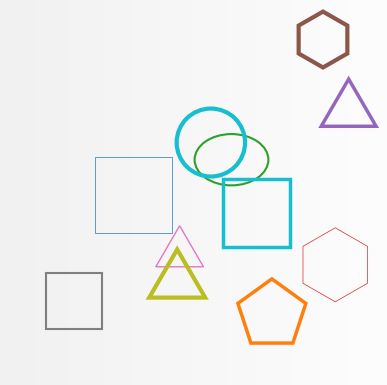[{"shape": "square", "thickness": 0.5, "radius": 0.5, "center": [0.345, 0.494]}, {"shape": "pentagon", "thickness": 2.5, "radius": 0.46, "center": [0.702, 0.183]}, {"shape": "oval", "thickness": 1.5, "radius": 0.48, "center": [0.597, 0.585]}, {"shape": "hexagon", "thickness": 0.5, "radius": 0.48, "center": [0.865, 0.312]}, {"shape": "triangle", "thickness": 2.5, "radius": 0.41, "center": [0.9, 0.713]}, {"shape": "hexagon", "thickness": 3, "radius": 0.36, "center": [0.834, 0.897]}, {"shape": "triangle", "thickness": 1, "radius": 0.35, "center": [0.464, 0.343]}, {"shape": "square", "thickness": 1.5, "radius": 0.37, "center": [0.191, 0.219]}, {"shape": "triangle", "thickness": 3, "radius": 0.42, "center": [0.457, 0.269]}, {"shape": "square", "thickness": 2.5, "radius": 0.44, "center": [0.662, 0.447]}, {"shape": "circle", "thickness": 3, "radius": 0.44, "center": [0.544, 0.63]}]